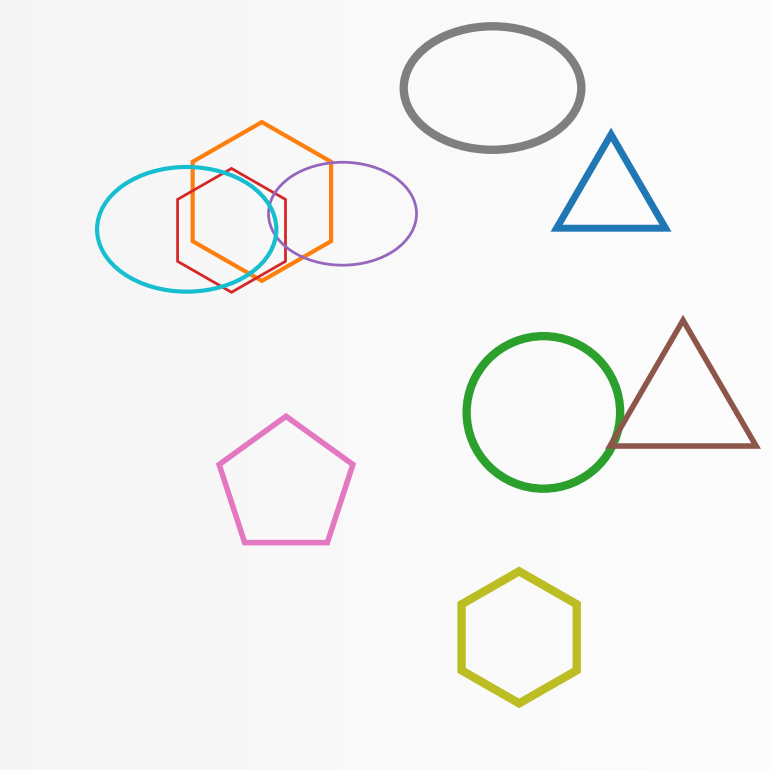[{"shape": "triangle", "thickness": 2.5, "radius": 0.41, "center": [0.788, 0.744]}, {"shape": "hexagon", "thickness": 1.5, "radius": 0.52, "center": [0.338, 0.738]}, {"shape": "circle", "thickness": 3, "radius": 0.5, "center": [0.701, 0.464]}, {"shape": "hexagon", "thickness": 1, "radius": 0.4, "center": [0.299, 0.701]}, {"shape": "oval", "thickness": 1, "radius": 0.48, "center": [0.442, 0.722]}, {"shape": "triangle", "thickness": 2, "radius": 0.54, "center": [0.881, 0.475]}, {"shape": "pentagon", "thickness": 2, "radius": 0.45, "center": [0.369, 0.369]}, {"shape": "oval", "thickness": 3, "radius": 0.57, "center": [0.636, 0.886]}, {"shape": "hexagon", "thickness": 3, "radius": 0.43, "center": [0.67, 0.172]}, {"shape": "oval", "thickness": 1.5, "radius": 0.58, "center": [0.241, 0.702]}]